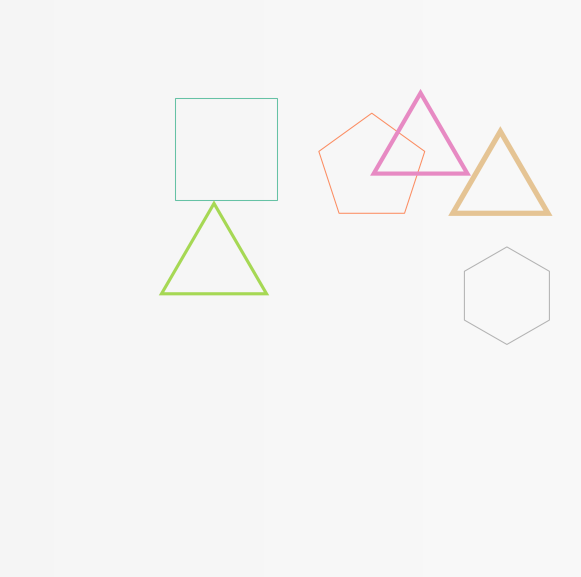[{"shape": "square", "thickness": 0.5, "radius": 0.44, "center": [0.389, 0.742]}, {"shape": "pentagon", "thickness": 0.5, "radius": 0.48, "center": [0.64, 0.707]}, {"shape": "triangle", "thickness": 2, "radius": 0.47, "center": [0.724, 0.745]}, {"shape": "triangle", "thickness": 1.5, "radius": 0.52, "center": [0.368, 0.543]}, {"shape": "triangle", "thickness": 2.5, "radius": 0.47, "center": [0.861, 0.677]}, {"shape": "hexagon", "thickness": 0.5, "radius": 0.42, "center": [0.872, 0.487]}]